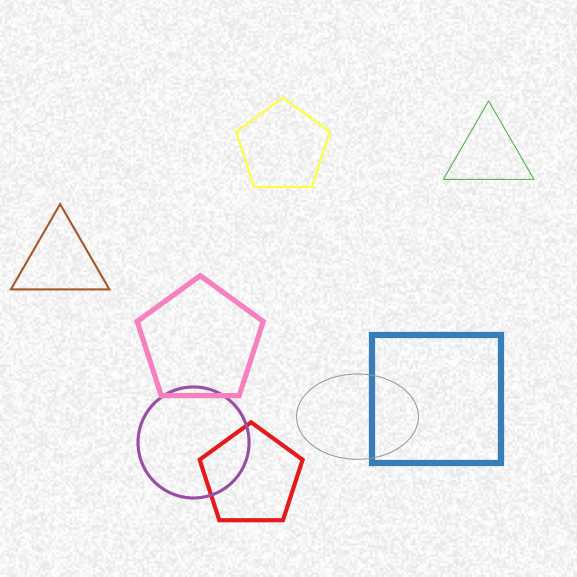[{"shape": "pentagon", "thickness": 2, "radius": 0.47, "center": [0.435, 0.174]}, {"shape": "square", "thickness": 3, "radius": 0.56, "center": [0.756, 0.308]}, {"shape": "triangle", "thickness": 0.5, "radius": 0.45, "center": [0.846, 0.734]}, {"shape": "circle", "thickness": 1.5, "radius": 0.48, "center": [0.335, 0.233]}, {"shape": "pentagon", "thickness": 1, "radius": 0.43, "center": [0.49, 0.745]}, {"shape": "triangle", "thickness": 1, "radius": 0.49, "center": [0.104, 0.547]}, {"shape": "pentagon", "thickness": 2.5, "radius": 0.57, "center": [0.347, 0.407]}, {"shape": "oval", "thickness": 0.5, "radius": 0.53, "center": [0.619, 0.278]}]